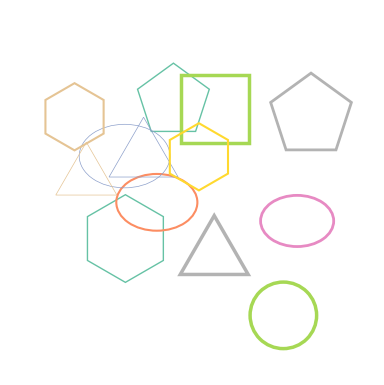[{"shape": "pentagon", "thickness": 1, "radius": 0.49, "center": [0.45, 0.738]}, {"shape": "hexagon", "thickness": 1, "radius": 0.57, "center": [0.326, 0.38]}, {"shape": "oval", "thickness": 1.5, "radius": 0.53, "center": [0.407, 0.474]}, {"shape": "oval", "thickness": 0.5, "radius": 0.59, "center": [0.324, 0.595]}, {"shape": "triangle", "thickness": 0.5, "radius": 0.52, "center": [0.373, 0.592]}, {"shape": "oval", "thickness": 2, "radius": 0.47, "center": [0.772, 0.426]}, {"shape": "circle", "thickness": 2.5, "radius": 0.43, "center": [0.736, 0.181]}, {"shape": "square", "thickness": 2.5, "radius": 0.44, "center": [0.557, 0.716]}, {"shape": "hexagon", "thickness": 1.5, "radius": 0.44, "center": [0.517, 0.593]}, {"shape": "triangle", "thickness": 0.5, "radius": 0.46, "center": [0.224, 0.539]}, {"shape": "hexagon", "thickness": 1.5, "radius": 0.44, "center": [0.194, 0.697]}, {"shape": "triangle", "thickness": 2.5, "radius": 0.51, "center": [0.556, 0.338]}, {"shape": "pentagon", "thickness": 2, "radius": 0.55, "center": [0.808, 0.7]}]